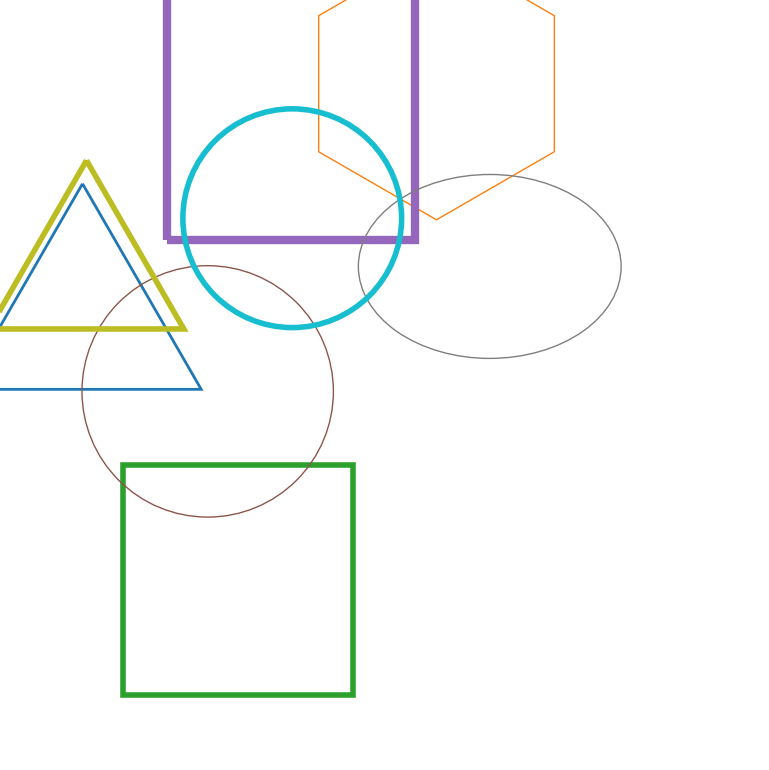[{"shape": "triangle", "thickness": 1, "radius": 0.89, "center": [0.107, 0.583]}, {"shape": "hexagon", "thickness": 0.5, "radius": 0.88, "center": [0.567, 0.891]}, {"shape": "square", "thickness": 2, "radius": 0.75, "center": [0.309, 0.247]}, {"shape": "square", "thickness": 3, "radius": 0.81, "center": [0.378, 0.849]}, {"shape": "circle", "thickness": 0.5, "radius": 0.82, "center": [0.27, 0.492]}, {"shape": "oval", "thickness": 0.5, "radius": 0.85, "center": [0.636, 0.654]}, {"shape": "triangle", "thickness": 2, "radius": 0.73, "center": [0.112, 0.646]}, {"shape": "circle", "thickness": 2, "radius": 0.71, "center": [0.38, 0.717]}]